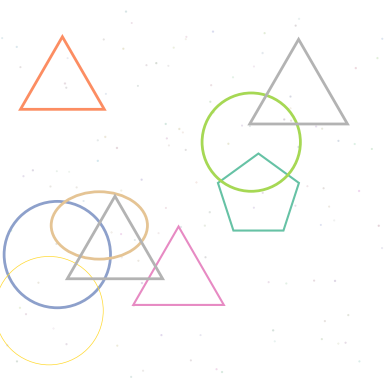[{"shape": "pentagon", "thickness": 1.5, "radius": 0.55, "center": [0.671, 0.491]}, {"shape": "triangle", "thickness": 2, "radius": 0.63, "center": [0.162, 0.779]}, {"shape": "circle", "thickness": 2, "radius": 0.69, "center": [0.149, 0.339]}, {"shape": "triangle", "thickness": 1.5, "radius": 0.68, "center": [0.464, 0.276]}, {"shape": "circle", "thickness": 2, "radius": 0.64, "center": [0.653, 0.631]}, {"shape": "circle", "thickness": 0.5, "radius": 0.7, "center": [0.127, 0.193]}, {"shape": "oval", "thickness": 2, "radius": 0.63, "center": [0.258, 0.414]}, {"shape": "triangle", "thickness": 2, "radius": 0.73, "center": [0.776, 0.751]}, {"shape": "triangle", "thickness": 2, "radius": 0.71, "center": [0.299, 0.347]}]